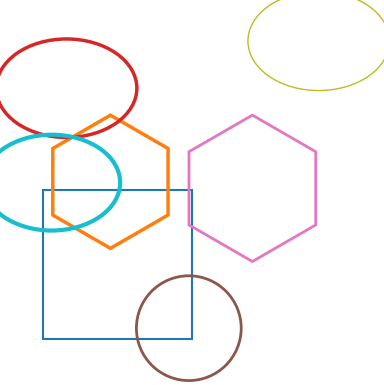[{"shape": "square", "thickness": 1.5, "radius": 0.96, "center": [0.305, 0.313]}, {"shape": "hexagon", "thickness": 2.5, "radius": 0.86, "center": [0.287, 0.528]}, {"shape": "oval", "thickness": 2.5, "radius": 0.91, "center": [0.173, 0.771]}, {"shape": "circle", "thickness": 2, "radius": 0.68, "center": [0.49, 0.148]}, {"shape": "hexagon", "thickness": 2, "radius": 0.95, "center": [0.655, 0.511]}, {"shape": "oval", "thickness": 1, "radius": 0.92, "center": [0.828, 0.893]}, {"shape": "oval", "thickness": 3, "radius": 0.89, "center": [0.134, 0.526]}]